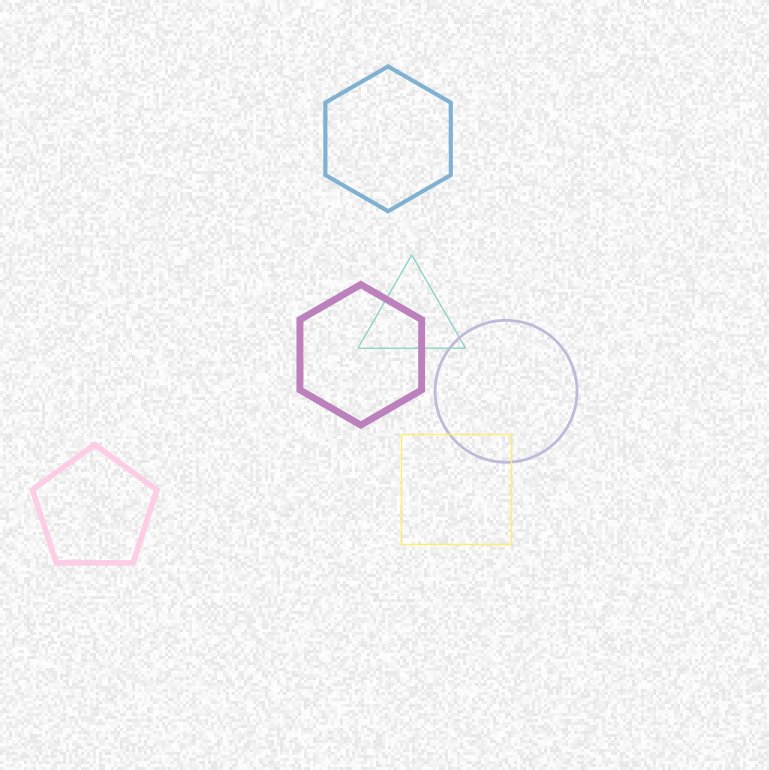[{"shape": "triangle", "thickness": 0.5, "radius": 0.4, "center": [0.535, 0.588]}, {"shape": "circle", "thickness": 1, "radius": 0.46, "center": [0.657, 0.492]}, {"shape": "hexagon", "thickness": 1.5, "radius": 0.47, "center": [0.504, 0.82]}, {"shape": "pentagon", "thickness": 2, "radius": 0.42, "center": [0.123, 0.338]}, {"shape": "hexagon", "thickness": 2.5, "radius": 0.46, "center": [0.469, 0.539]}, {"shape": "square", "thickness": 0.5, "radius": 0.36, "center": [0.592, 0.365]}]